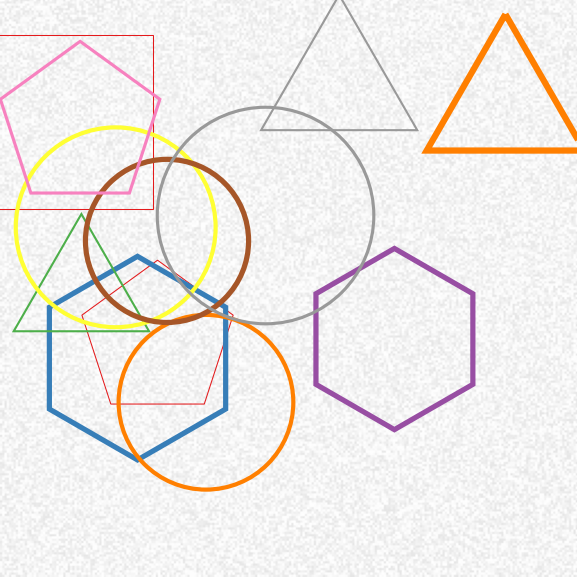[{"shape": "square", "thickness": 0.5, "radius": 0.75, "center": [0.114, 0.788]}, {"shape": "pentagon", "thickness": 0.5, "radius": 0.69, "center": [0.273, 0.411]}, {"shape": "hexagon", "thickness": 2.5, "radius": 0.88, "center": [0.238, 0.379]}, {"shape": "triangle", "thickness": 1, "radius": 0.68, "center": [0.141, 0.493]}, {"shape": "hexagon", "thickness": 2.5, "radius": 0.78, "center": [0.683, 0.412]}, {"shape": "triangle", "thickness": 3, "radius": 0.79, "center": [0.875, 0.817]}, {"shape": "circle", "thickness": 2, "radius": 0.76, "center": [0.357, 0.303]}, {"shape": "circle", "thickness": 2, "radius": 0.87, "center": [0.2, 0.606]}, {"shape": "circle", "thickness": 2.5, "radius": 0.71, "center": [0.289, 0.582]}, {"shape": "pentagon", "thickness": 1.5, "radius": 0.73, "center": [0.139, 0.782]}, {"shape": "circle", "thickness": 1.5, "radius": 0.94, "center": [0.46, 0.626]}, {"shape": "triangle", "thickness": 1, "radius": 0.78, "center": [0.587, 0.852]}]